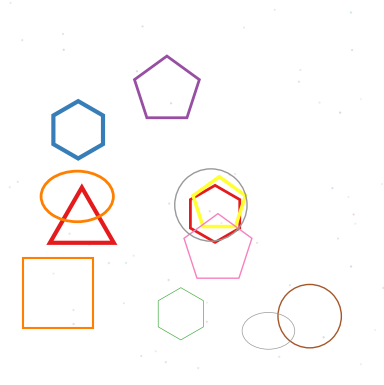[{"shape": "triangle", "thickness": 3, "radius": 0.48, "center": [0.213, 0.417]}, {"shape": "hexagon", "thickness": 2, "radius": 0.37, "center": [0.559, 0.445]}, {"shape": "hexagon", "thickness": 3, "radius": 0.37, "center": [0.203, 0.663]}, {"shape": "hexagon", "thickness": 0.5, "radius": 0.34, "center": [0.47, 0.185]}, {"shape": "pentagon", "thickness": 2, "radius": 0.44, "center": [0.434, 0.766]}, {"shape": "square", "thickness": 1.5, "radius": 0.46, "center": [0.151, 0.24]}, {"shape": "oval", "thickness": 2, "radius": 0.47, "center": [0.201, 0.49]}, {"shape": "pentagon", "thickness": 2.5, "radius": 0.36, "center": [0.57, 0.469]}, {"shape": "circle", "thickness": 1, "radius": 0.41, "center": [0.804, 0.179]}, {"shape": "pentagon", "thickness": 1, "radius": 0.46, "center": [0.566, 0.352]}, {"shape": "oval", "thickness": 0.5, "radius": 0.34, "center": [0.697, 0.141]}, {"shape": "circle", "thickness": 1, "radius": 0.47, "center": [0.548, 0.467]}]